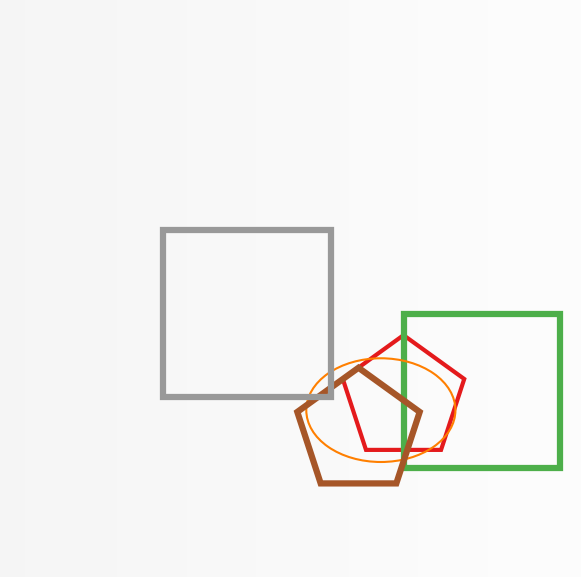[{"shape": "pentagon", "thickness": 2, "radius": 0.55, "center": [0.694, 0.309]}, {"shape": "square", "thickness": 3, "radius": 0.67, "center": [0.83, 0.322]}, {"shape": "oval", "thickness": 1, "radius": 0.64, "center": [0.655, 0.289]}, {"shape": "pentagon", "thickness": 3, "radius": 0.55, "center": [0.617, 0.252]}, {"shape": "square", "thickness": 3, "radius": 0.72, "center": [0.426, 0.456]}]